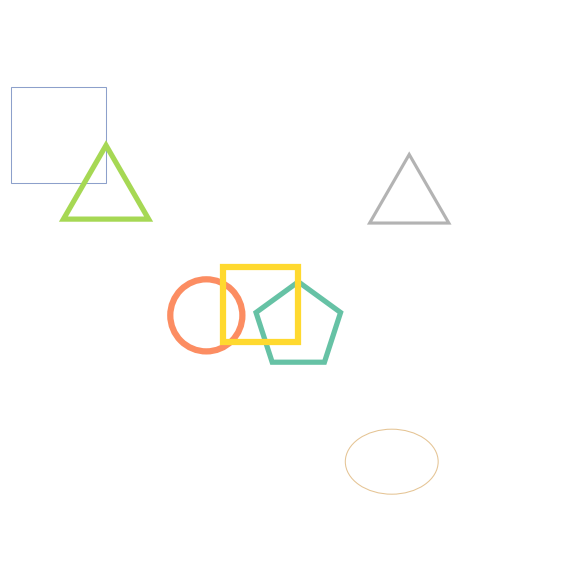[{"shape": "pentagon", "thickness": 2.5, "radius": 0.38, "center": [0.517, 0.434]}, {"shape": "circle", "thickness": 3, "radius": 0.31, "center": [0.357, 0.453]}, {"shape": "square", "thickness": 0.5, "radius": 0.41, "center": [0.101, 0.766]}, {"shape": "triangle", "thickness": 2.5, "radius": 0.43, "center": [0.184, 0.662]}, {"shape": "square", "thickness": 3, "radius": 0.32, "center": [0.451, 0.472]}, {"shape": "oval", "thickness": 0.5, "radius": 0.4, "center": [0.678, 0.2]}, {"shape": "triangle", "thickness": 1.5, "radius": 0.4, "center": [0.709, 0.652]}]